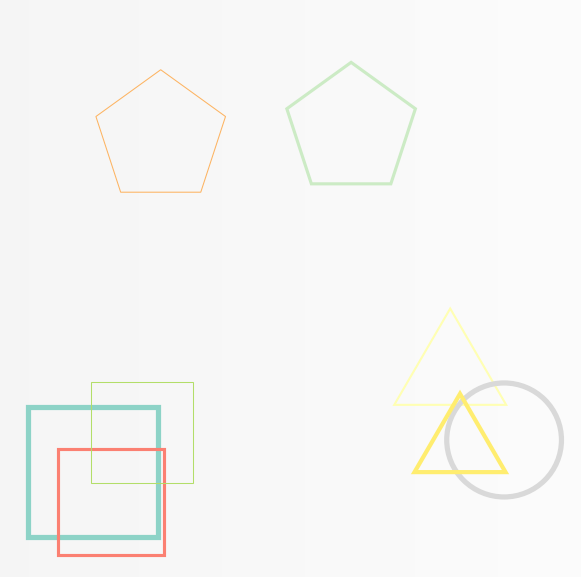[{"shape": "square", "thickness": 2.5, "radius": 0.56, "center": [0.16, 0.183]}, {"shape": "triangle", "thickness": 1, "radius": 0.56, "center": [0.775, 0.354]}, {"shape": "square", "thickness": 1.5, "radius": 0.46, "center": [0.191, 0.131]}, {"shape": "pentagon", "thickness": 0.5, "radius": 0.59, "center": [0.277, 0.761]}, {"shape": "square", "thickness": 0.5, "radius": 0.44, "center": [0.245, 0.25]}, {"shape": "circle", "thickness": 2.5, "radius": 0.49, "center": [0.867, 0.237]}, {"shape": "pentagon", "thickness": 1.5, "radius": 0.58, "center": [0.604, 0.775]}, {"shape": "triangle", "thickness": 2, "radius": 0.45, "center": [0.791, 0.227]}]